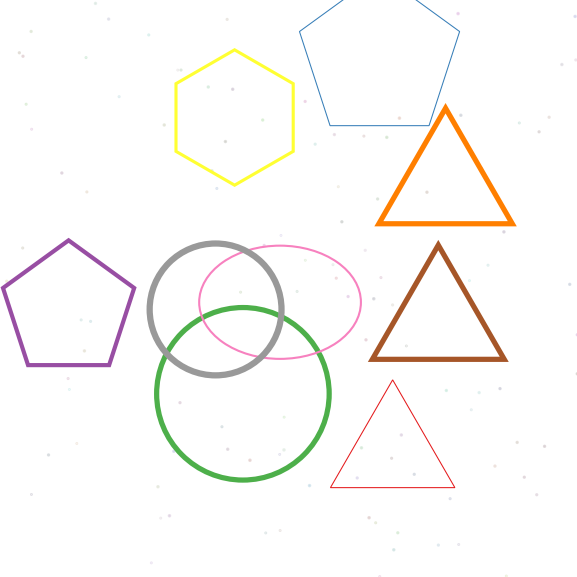[{"shape": "triangle", "thickness": 0.5, "radius": 0.62, "center": [0.68, 0.217]}, {"shape": "pentagon", "thickness": 0.5, "radius": 0.73, "center": [0.657, 0.899]}, {"shape": "circle", "thickness": 2.5, "radius": 0.75, "center": [0.421, 0.317]}, {"shape": "pentagon", "thickness": 2, "radius": 0.6, "center": [0.119, 0.464]}, {"shape": "triangle", "thickness": 2.5, "radius": 0.67, "center": [0.772, 0.678]}, {"shape": "hexagon", "thickness": 1.5, "radius": 0.59, "center": [0.406, 0.796]}, {"shape": "triangle", "thickness": 2.5, "radius": 0.66, "center": [0.759, 0.443]}, {"shape": "oval", "thickness": 1, "radius": 0.7, "center": [0.485, 0.476]}, {"shape": "circle", "thickness": 3, "radius": 0.57, "center": [0.373, 0.463]}]